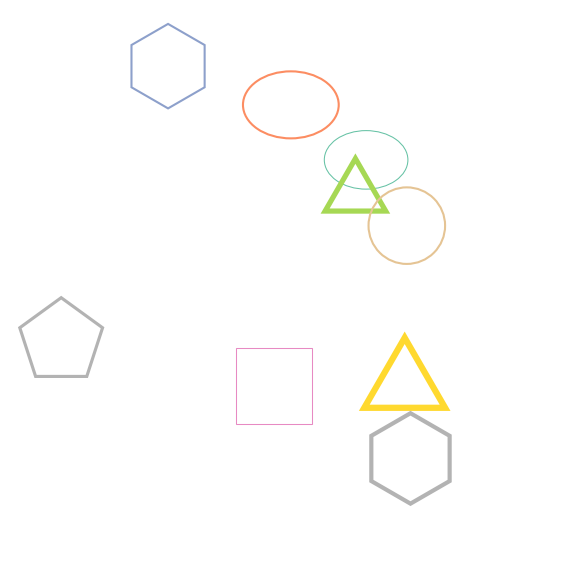[{"shape": "oval", "thickness": 0.5, "radius": 0.36, "center": [0.634, 0.722]}, {"shape": "oval", "thickness": 1, "radius": 0.41, "center": [0.504, 0.818]}, {"shape": "hexagon", "thickness": 1, "radius": 0.37, "center": [0.291, 0.885]}, {"shape": "square", "thickness": 0.5, "radius": 0.33, "center": [0.475, 0.331]}, {"shape": "triangle", "thickness": 2.5, "radius": 0.3, "center": [0.615, 0.664]}, {"shape": "triangle", "thickness": 3, "radius": 0.4, "center": [0.701, 0.333]}, {"shape": "circle", "thickness": 1, "radius": 0.33, "center": [0.704, 0.608]}, {"shape": "hexagon", "thickness": 2, "radius": 0.39, "center": [0.711, 0.205]}, {"shape": "pentagon", "thickness": 1.5, "radius": 0.38, "center": [0.106, 0.408]}]